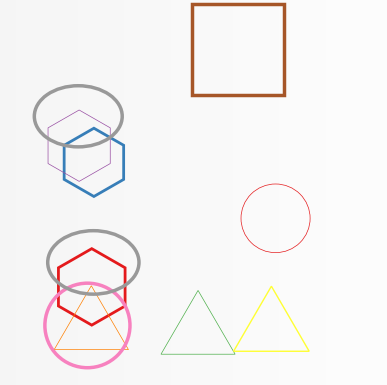[{"shape": "hexagon", "thickness": 2, "radius": 0.5, "center": [0.237, 0.255]}, {"shape": "circle", "thickness": 0.5, "radius": 0.45, "center": [0.711, 0.433]}, {"shape": "hexagon", "thickness": 2, "radius": 0.44, "center": [0.242, 0.578]}, {"shape": "triangle", "thickness": 0.5, "radius": 0.55, "center": [0.511, 0.135]}, {"shape": "hexagon", "thickness": 0.5, "radius": 0.46, "center": [0.204, 0.622]}, {"shape": "triangle", "thickness": 0.5, "radius": 0.55, "center": [0.236, 0.147]}, {"shape": "triangle", "thickness": 1, "radius": 0.56, "center": [0.7, 0.144]}, {"shape": "square", "thickness": 2.5, "radius": 0.59, "center": [0.614, 0.872]}, {"shape": "circle", "thickness": 2.5, "radius": 0.55, "center": [0.226, 0.155]}, {"shape": "oval", "thickness": 2.5, "radius": 0.59, "center": [0.241, 0.318]}, {"shape": "oval", "thickness": 2.5, "radius": 0.57, "center": [0.202, 0.698]}]